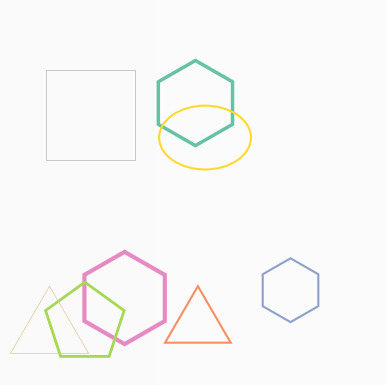[{"shape": "hexagon", "thickness": 2.5, "radius": 0.55, "center": [0.504, 0.732]}, {"shape": "triangle", "thickness": 1.5, "radius": 0.49, "center": [0.511, 0.159]}, {"shape": "hexagon", "thickness": 1.5, "radius": 0.41, "center": [0.75, 0.246]}, {"shape": "hexagon", "thickness": 3, "radius": 0.6, "center": [0.322, 0.226]}, {"shape": "pentagon", "thickness": 2, "radius": 0.53, "center": [0.219, 0.161]}, {"shape": "oval", "thickness": 1.5, "radius": 0.59, "center": [0.529, 0.643]}, {"shape": "triangle", "thickness": 0.5, "radius": 0.58, "center": [0.128, 0.14]}, {"shape": "square", "thickness": 0.5, "radius": 0.58, "center": [0.234, 0.701]}]